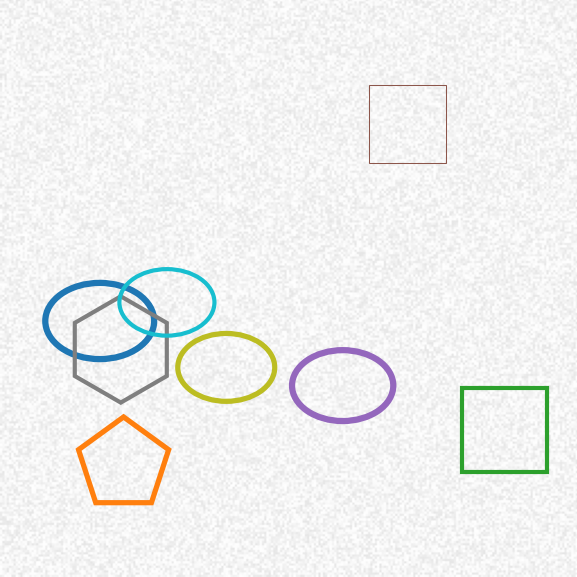[{"shape": "oval", "thickness": 3, "radius": 0.47, "center": [0.173, 0.443]}, {"shape": "pentagon", "thickness": 2.5, "radius": 0.41, "center": [0.214, 0.195]}, {"shape": "square", "thickness": 2, "radius": 0.37, "center": [0.874, 0.255]}, {"shape": "oval", "thickness": 3, "radius": 0.44, "center": [0.593, 0.331]}, {"shape": "square", "thickness": 0.5, "radius": 0.34, "center": [0.706, 0.784]}, {"shape": "hexagon", "thickness": 2, "radius": 0.46, "center": [0.209, 0.394]}, {"shape": "oval", "thickness": 2.5, "radius": 0.42, "center": [0.392, 0.363]}, {"shape": "oval", "thickness": 2, "radius": 0.41, "center": [0.289, 0.476]}]